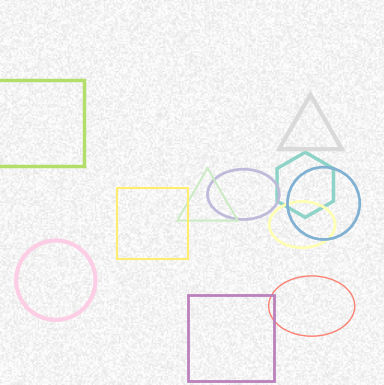[{"shape": "hexagon", "thickness": 2.5, "radius": 0.42, "center": [0.793, 0.52]}, {"shape": "oval", "thickness": 2, "radius": 0.43, "center": [0.785, 0.417]}, {"shape": "oval", "thickness": 2, "radius": 0.47, "center": [0.632, 0.495]}, {"shape": "oval", "thickness": 1, "radius": 0.56, "center": [0.81, 0.205]}, {"shape": "circle", "thickness": 2, "radius": 0.47, "center": [0.841, 0.472]}, {"shape": "square", "thickness": 2.5, "radius": 0.56, "center": [0.106, 0.68]}, {"shape": "circle", "thickness": 3, "radius": 0.51, "center": [0.145, 0.272]}, {"shape": "triangle", "thickness": 3, "radius": 0.47, "center": [0.806, 0.66]}, {"shape": "square", "thickness": 2, "radius": 0.56, "center": [0.6, 0.122]}, {"shape": "triangle", "thickness": 1.5, "radius": 0.45, "center": [0.539, 0.472]}, {"shape": "square", "thickness": 1.5, "radius": 0.46, "center": [0.396, 0.419]}]